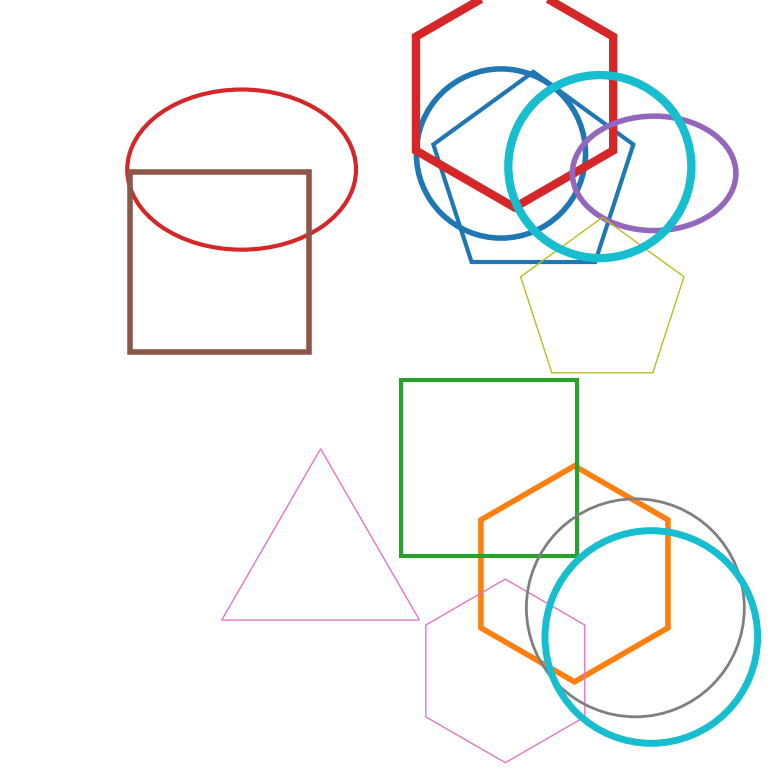[{"shape": "circle", "thickness": 2, "radius": 0.55, "center": [0.651, 0.801]}, {"shape": "pentagon", "thickness": 1.5, "radius": 0.68, "center": [0.693, 0.77]}, {"shape": "hexagon", "thickness": 2, "radius": 0.7, "center": [0.746, 0.255]}, {"shape": "square", "thickness": 1.5, "radius": 0.57, "center": [0.635, 0.392]}, {"shape": "hexagon", "thickness": 3, "radius": 0.74, "center": [0.668, 0.878]}, {"shape": "oval", "thickness": 1.5, "radius": 0.74, "center": [0.314, 0.78]}, {"shape": "oval", "thickness": 2, "radius": 0.53, "center": [0.85, 0.775]}, {"shape": "square", "thickness": 2, "radius": 0.58, "center": [0.285, 0.66]}, {"shape": "hexagon", "thickness": 0.5, "radius": 0.6, "center": [0.656, 0.129]}, {"shape": "triangle", "thickness": 0.5, "radius": 0.74, "center": [0.416, 0.269]}, {"shape": "circle", "thickness": 1, "radius": 0.71, "center": [0.825, 0.211]}, {"shape": "pentagon", "thickness": 0.5, "radius": 0.56, "center": [0.782, 0.606]}, {"shape": "circle", "thickness": 2.5, "radius": 0.69, "center": [0.846, 0.173]}, {"shape": "circle", "thickness": 3, "radius": 0.59, "center": [0.779, 0.784]}]